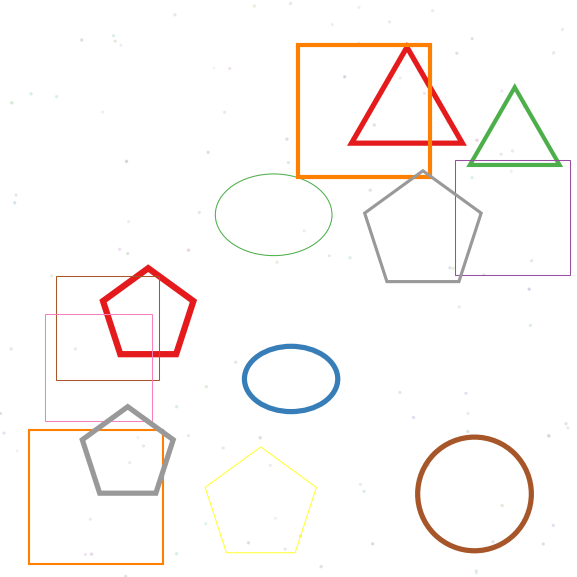[{"shape": "pentagon", "thickness": 3, "radius": 0.41, "center": [0.257, 0.452]}, {"shape": "triangle", "thickness": 2.5, "radius": 0.55, "center": [0.705, 0.807]}, {"shape": "oval", "thickness": 2.5, "radius": 0.4, "center": [0.504, 0.343]}, {"shape": "oval", "thickness": 0.5, "radius": 0.51, "center": [0.474, 0.627]}, {"shape": "triangle", "thickness": 2, "radius": 0.45, "center": [0.891, 0.758]}, {"shape": "square", "thickness": 0.5, "radius": 0.5, "center": [0.888, 0.622]}, {"shape": "square", "thickness": 2, "radius": 0.57, "center": [0.63, 0.807]}, {"shape": "square", "thickness": 1, "radius": 0.58, "center": [0.166, 0.138]}, {"shape": "pentagon", "thickness": 0.5, "radius": 0.51, "center": [0.452, 0.124]}, {"shape": "square", "thickness": 0.5, "radius": 0.45, "center": [0.186, 0.431]}, {"shape": "circle", "thickness": 2.5, "radius": 0.49, "center": [0.822, 0.144]}, {"shape": "square", "thickness": 0.5, "radius": 0.46, "center": [0.17, 0.363]}, {"shape": "pentagon", "thickness": 2.5, "radius": 0.41, "center": [0.221, 0.212]}, {"shape": "pentagon", "thickness": 1.5, "radius": 0.53, "center": [0.732, 0.597]}]